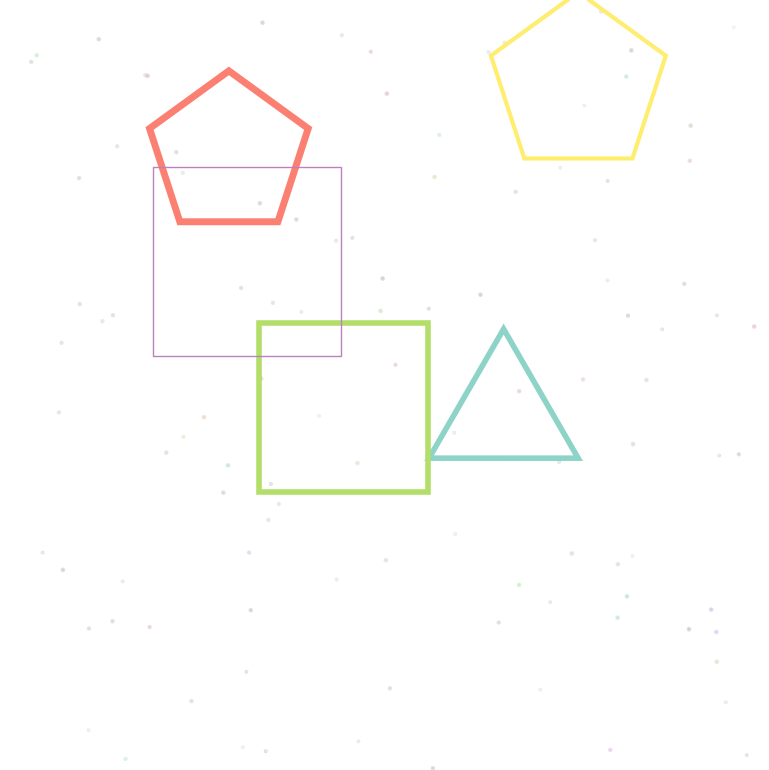[{"shape": "triangle", "thickness": 2, "radius": 0.56, "center": [0.654, 0.461]}, {"shape": "pentagon", "thickness": 2.5, "radius": 0.54, "center": [0.297, 0.8]}, {"shape": "square", "thickness": 2, "radius": 0.55, "center": [0.446, 0.471]}, {"shape": "square", "thickness": 0.5, "radius": 0.61, "center": [0.321, 0.66]}, {"shape": "pentagon", "thickness": 1.5, "radius": 0.6, "center": [0.751, 0.891]}]